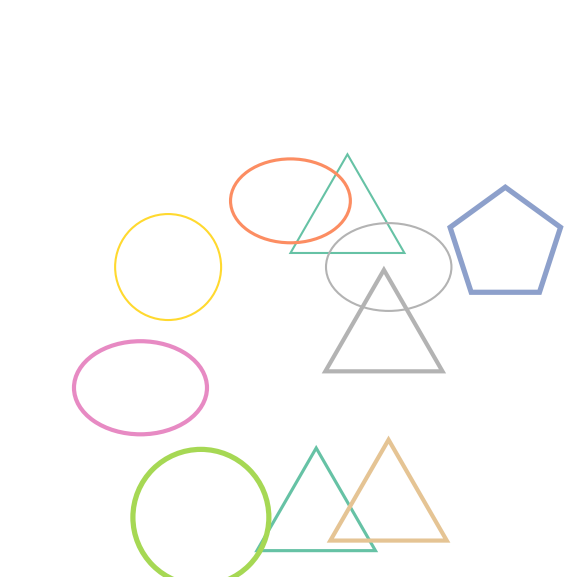[{"shape": "triangle", "thickness": 1.5, "radius": 0.59, "center": [0.548, 0.105]}, {"shape": "triangle", "thickness": 1, "radius": 0.57, "center": [0.602, 0.618]}, {"shape": "oval", "thickness": 1.5, "radius": 0.52, "center": [0.503, 0.651]}, {"shape": "pentagon", "thickness": 2.5, "radius": 0.5, "center": [0.875, 0.574]}, {"shape": "oval", "thickness": 2, "radius": 0.58, "center": [0.243, 0.328]}, {"shape": "circle", "thickness": 2.5, "radius": 0.59, "center": [0.348, 0.103]}, {"shape": "circle", "thickness": 1, "radius": 0.46, "center": [0.291, 0.537]}, {"shape": "triangle", "thickness": 2, "radius": 0.58, "center": [0.673, 0.121]}, {"shape": "oval", "thickness": 1, "radius": 0.54, "center": [0.673, 0.537]}, {"shape": "triangle", "thickness": 2, "radius": 0.59, "center": [0.665, 0.415]}]